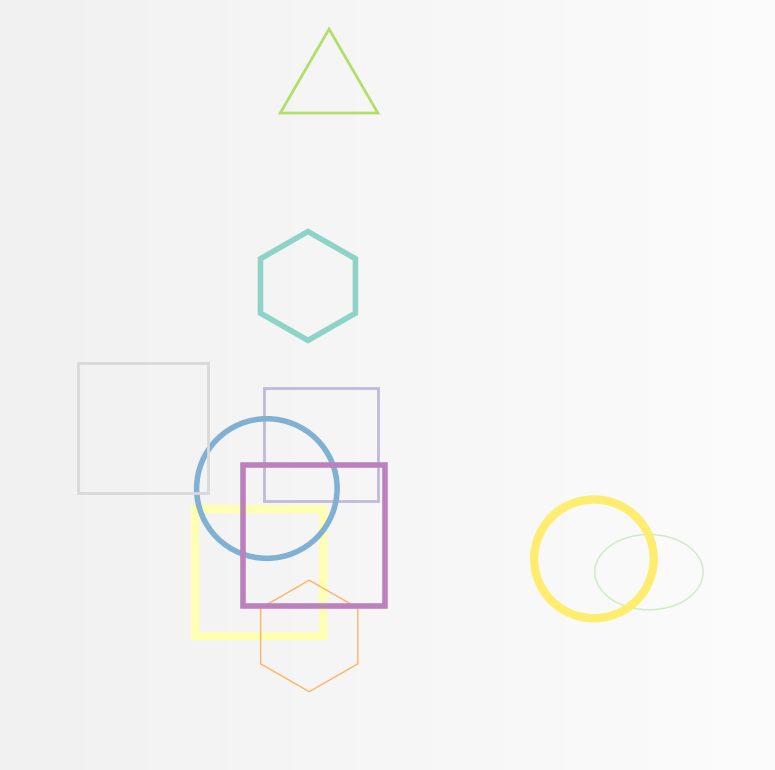[{"shape": "hexagon", "thickness": 2, "radius": 0.35, "center": [0.397, 0.629]}, {"shape": "square", "thickness": 3, "radius": 0.41, "center": [0.334, 0.256]}, {"shape": "square", "thickness": 1, "radius": 0.37, "center": [0.414, 0.423]}, {"shape": "circle", "thickness": 2, "radius": 0.45, "center": [0.344, 0.366]}, {"shape": "hexagon", "thickness": 0.5, "radius": 0.36, "center": [0.399, 0.174]}, {"shape": "triangle", "thickness": 1, "radius": 0.36, "center": [0.425, 0.89]}, {"shape": "square", "thickness": 1, "radius": 0.42, "center": [0.185, 0.444]}, {"shape": "square", "thickness": 2, "radius": 0.46, "center": [0.405, 0.305]}, {"shape": "oval", "thickness": 0.5, "radius": 0.35, "center": [0.837, 0.257]}, {"shape": "circle", "thickness": 3, "radius": 0.39, "center": [0.766, 0.274]}]